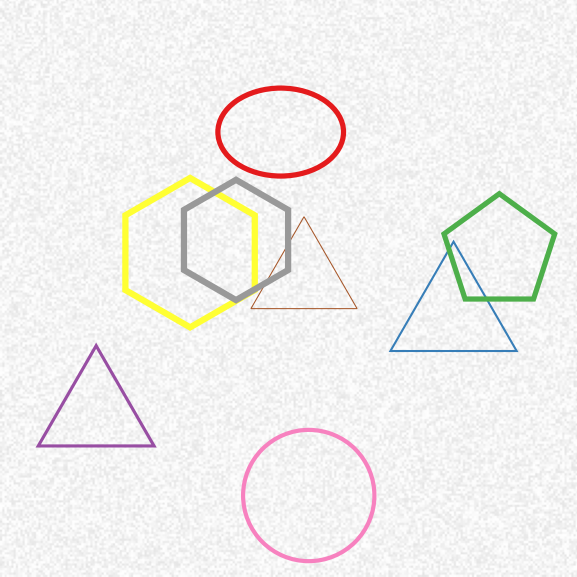[{"shape": "oval", "thickness": 2.5, "radius": 0.54, "center": [0.486, 0.77]}, {"shape": "triangle", "thickness": 1, "radius": 0.63, "center": [0.785, 0.454]}, {"shape": "pentagon", "thickness": 2.5, "radius": 0.5, "center": [0.865, 0.563]}, {"shape": "triangle", "thickness": 1.5, "radius": 0.58, "center": [0.166, 0.285]}, {"shape": "hexagon", "thickness": 3, "radius": 0.65, "center": [0.329, 0.562]}, {"shape": "triangle", "thickness": 0.5, "radius": 0.53, "center": [0.526, 0.518]}, {"shape": "circle", "thickness": 2, "radius": 0.57, "center": [0.535, 0.141]}, {"shape": "hexagon", "thickness": 3, "radius": 0.52, "center": [0.409, 0.584]}]